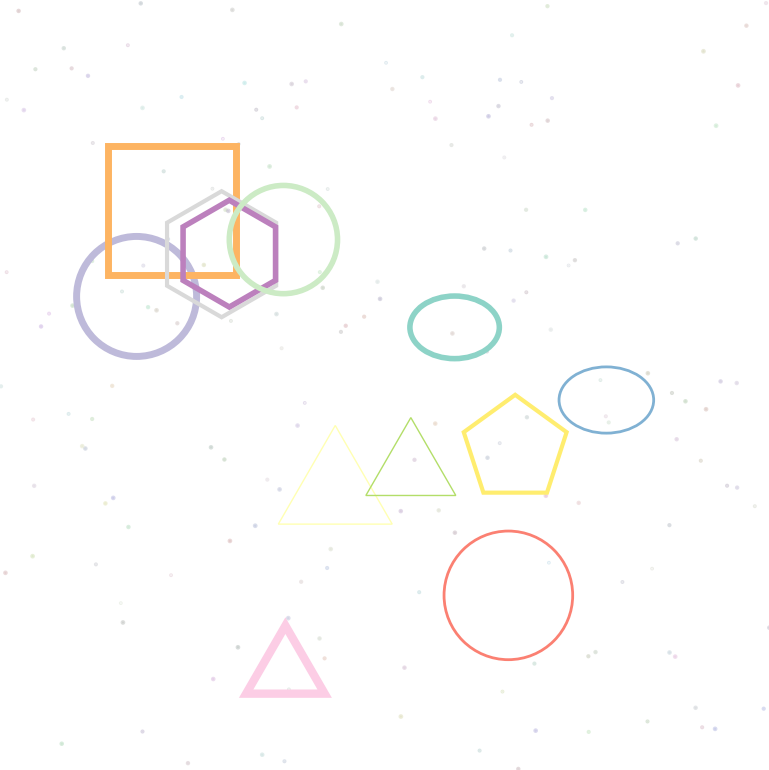[{"shape": "oval", "thickness": 2, "radius": 0.29, "center": [0.59, 0.575]}, {"shape": "triangle", "thickness": 0.5, "radius": 0.43, "center": [0.435, 0.362]}, {"shape": "circle", "thickness": 2.5, "radius": 0.39, "center": [0.177, 0.615]}, {"shape": "circle", "thickness": 1, "radius": 0.42, "center": [0.66, 0.227]}, {"shape": "oval", "thickness": 1, "radius": 0.31, "center": [0.787, 0.48]}, {"shape": "square", "thickness": 2.5, "radius": 0.42, "center": [0.224, 0.727]}, {"shape": "triangle", "thickness": 0.5, "radius": 0.34, "center": [0.534, 0.39]}, {"shape": "triangle", "thickness": 3, "radius": 0.29, "center": [0.371, 0.129]}, {"shape": "hexagon", "thickness": 1.5, "radius": 0.41, "center": [0.288, 0.67]}, {"shape": "hexagon", "thickness": 2, "radius": 0.35, "center": [0.298, 0.671]}, {"shape": "circle", "thickness": 2, "radius": 0.35, "center": [0.368, 0.689]}, {"shape": "pentagon", "thickness": 1.5, "radius": 0.35, "center": [0.669, 0.417]}]